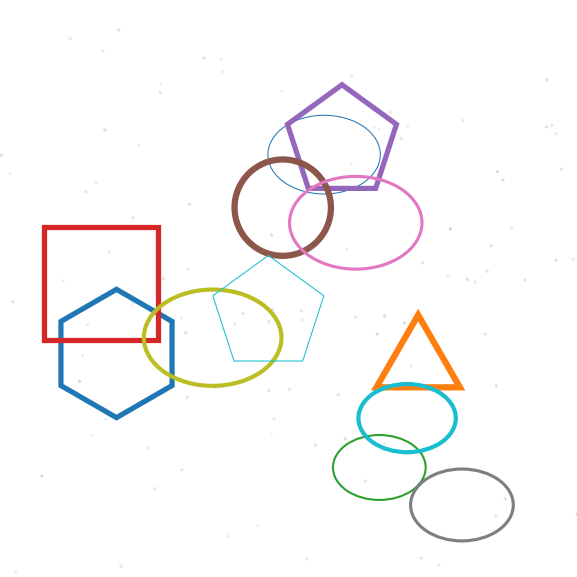[{"shape": "oval", "thickness": 0.5, "radius": 0.49, "center": [0.561, 0.731]}, {"shape": "hexagon", "thickness": 2.5, "radius": 0.56, "center": [0.202, 0.387]}, {"shape": "triangle", "thickness": 3, "radius": 0.42, "center": [0.724, 0.37]}, {"shape": "oval", "thickness": 1, "radius": 0.4, "center": [0.657, 0.19]}, {"shape": "square", "thickness": 2.5, "radius": 0.49, "center": [0.175, 0.508]}, {"shape": "pentagon", "thickness": 2.5, "radius": 0.5, "center": [0.592, 0.753]}, {"shape": "circle", "thickness": 3, "radius": 0.42, "center": [0.49, 0.64]}, {"shape": "oval", "thickness": 1.5, "radius": 0.57, "center": [0.616, 0.613]}, {"shape": "oval", "thickness": 1.5, "radius": 0.44, "center": [0.8, 0.125]}, {"shape": "oval", "thickness": 2, "radius": 0.6, "center": [0.368, 0.414]}, {"shape": "oval", "thickness": 2, "radius": 0.42, "center": [0.705, 0.275]}, {"shape": "pentagon", "thickness": 0.5, "radius": 0.51, "center": [0.465, 0.456]}]